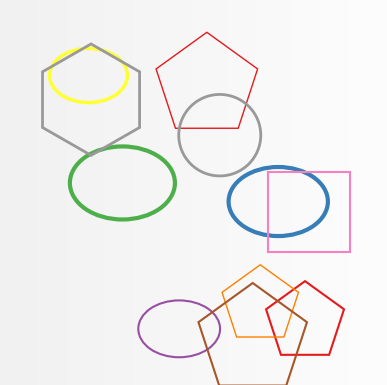[{"shape": "pentagon", "thickness": 1.5, "radius": 0.53, "center": [0.787, 0.164]}, {"shape": "pentagon", "thickness": 1, "radius": 0.69, "center": [0.534, 0.778]}, {"shape": "oval", "thickness": 3, "radius": 0.64, "center": [0.718, 0.477]}, {"shape": "oval", "thickness": 3, "radius": 0.68, "center": [0.316, 0.525]}, {"shape": "oval", "thickness": 1.5, "radius": 0.53, "center": [0.462, 0.146]}, {"shape": "pentagon", "thickness": 1, "radius": 0.52, "center": [0.672, 0.209]}, {"shape": "oval", "thickness": 2.5, "radius": 0.5, "center": [0.228, 0.804]}, {"shape": "pentagon", "thickness": 1.5, "radius": 0.74, "center": [0.652, 0.118]}, {"shape": "square", "thickness": 1.5, "radius": 0.53, "center": [0.798, 0.449]}, {"shape": "hexagon", "thickness": 2, "radius": 0.72, "center": [0.235, 0.741]}, {"shape": "circle", "thickness": 2, "radius": 0.53, "center": [0.567, 0.649]}]